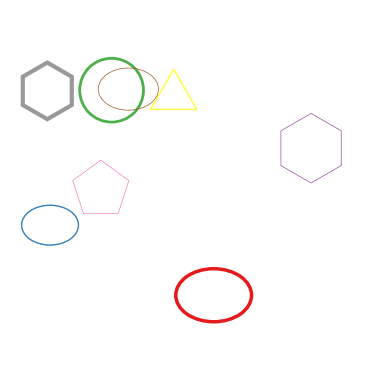[{"shape": "oval", "thickness": 2.5, "radius": 0.49, "center": [0.555, 0.233]}, {"shape": "oval", "thickness": 1, "radius": 0.37, "center": [0.13, 0.415]}, {"shape": "circle", "thickness": 2, "radius": 0.41, "center": [0.29, 0.766]}, {"shape": "hexagon", "thickness": 0.5, "radius": 0.45, "center": [0.808, 0.615]}, {"shape": "triangle", "thickness": 1, "radius": 0.35, "center": [0.451, 0.751]}, {"shape": "oval", "thickness": 0.5, "radius": 0.39, "center": [0.333, 0.769]}, {"shape": "pentagon", "thickness": 0.5, "radius": 0.38, "center": [0.262, 0.507]}, {"shape": "hexagon", "thickness": 3, "radius": 0.37, "center": [0.123, 0.764]}]